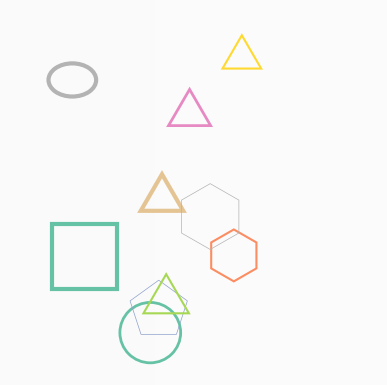[{"shape": "circle", "thickness": 2, "radius": 0.39, "center": [0.388, 0.136]}, {"shape": "square", "thickness": 3, "radius": 0.42, "center": [0.219, 0.333]}, {"shape": "hexagon", "thickness": 1.5, "radius": 0.34, "center": [0.603, 0.337]}, {"shape": "pentagon", "thickness": 0.5, "radius": 0.39, "center": [0.41, 0.194]}, {"shape": "triangle", "thickness": 2, "radius": 0.31, "center": [0.489, 0.705]}, {"shape": "triangle", "thickness": 1.5, "radius": 0.34, "center": [0.429, 0.22]}, {"shape": "triangle", "thickness": 1.5, "radius": 0.29, "center": [0.624, 0.851]}, {"shape": "triangle", "thickness": 3, "radius": 0.32, "center": [0.418, 0.484]}, {"shape": "oval", "thickness": 3, "radius": 0.31, "center": [0.187, 0.792]}, {"shape": "hexagon", "thickness": 0.5, "radius": 0.43, "center": [0.542, 0.438]}]